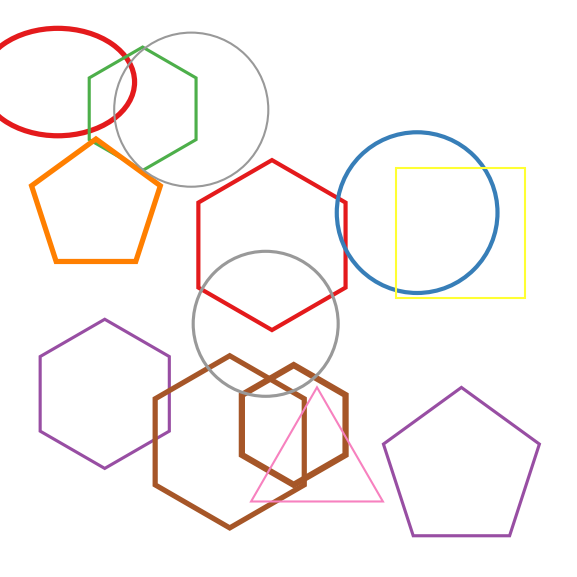[{"shape": "oval", "thickness": 2.5, "radius": 0.66, "center": [0.1, 0.857]}, {"shape": "hexagon", "thickness": 2, "radius": 0.74, "center": [0.471, 0.575]}, {"shape": "circle", "thickness": 2, "radius": 0.7, "center": [0.722, 0.631]}, {"shape": "hexagon", "thickness": 1.5, "radius": 0.53, "center": [0.247, 0.811]}, {"shape": "hexagon", "thickness": 1.5, "radius": 0.65, "center": [0.181, 0.317]}, {"shape": "pentagon", "thickness": 1.5, "radius": 0.71, "center": [0.799, 0.186]}, {"shape": "pentagon", "thickness": 2.5, "radius": 0.59, "center": [0.166, 0.641]}, {"shape": "square", "thickness": 1, "radius": 0.56, "center": [0.798, 0.596]}, {"shape": "hexagon", "thickness": 2.5, "radius": 0.75, "center": [0.398, 0.234]}, {"shape": "hexagon", "thickness": 3, "radius": 0.52, "center": [0.509, 0.263]}, {"shape": "triangle", "thickness": 1, "radius": 0.66, "center": [0.549, 0.197]}, {"shape": "circle", "thickness": 1.5, "radius": 0.63, "center": [0.46, 0.438]}, {"shape": "circle", "thickness": 1, "radius": 0.67, "center": [0.331, 0.809]}]